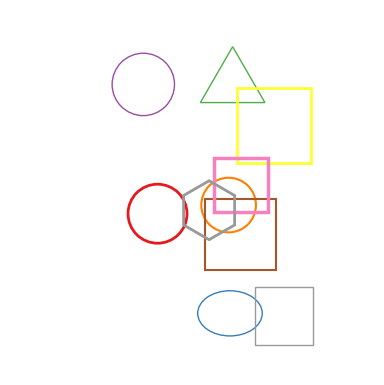[{"shape": "circle", "thickness": 2, "radius": 0.38, "center": [0.409, 0.445]}, {"shape": "oval", "thickness": 1, "radius": 0.42, "center": [0.597, 0.186]}, {"shape": "triangle", "thickness": 1, "radius": 0.48, "center": [0.604, 0.782]}, {"shape": "circle", "thickness": 1, "radius": 0.4, "center": [0.372, 0.781]}, {"shape": "circle", "thickness": 1.5, "radius": 0.35, "center": [0.594, 0.467]}, {"shape": "square", "thickness": 2, "radius": 0.49, "center": [0.712, 0.674]}, {"shape": "square", "thickness": 1.5, "radius": 0.46, "center": [0.625, 0.391]}, {"shape": "square", "thickness": 2.5, "radius": 0.35, "center": [0.625, 0.518]}, {"shape": "square", "thickness": 1, "radius": 0.38, "center": [0.737, 0.179]}, {"shape": "hexagon", "thickness": 2, "radius": 0.38, "center": [0.543, 0.454]}]